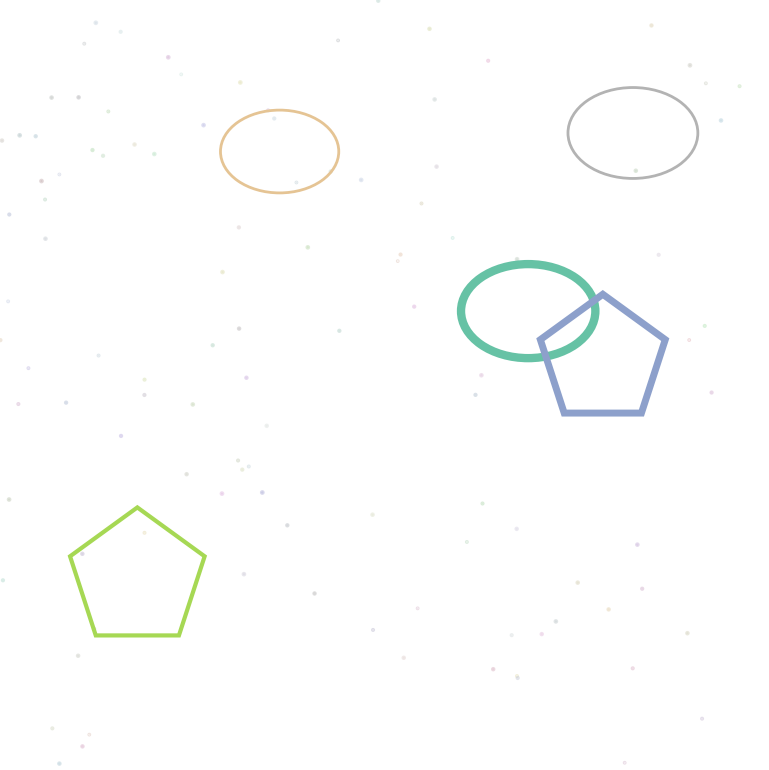[{"shape": "oval", "thickness": 3, "radius": 0.44, "center": [0.686, 0.596]}, {"shape": "pentagon", "thickness": 2.5, "radius": 0.43, "center": [0.783, 0.533]}, {"shape": "pentagon", "thickness": 1.5, "radius": 0.46, "center": [0.178, 0.249]}, {"shape": "oval", "thickness": 1, "radius": 0.38, "center": [0.363, 0.803]}, {"shape": "oval", "thickness": 1, "radius": 0.42, "center": [0.822, 0.827]}]